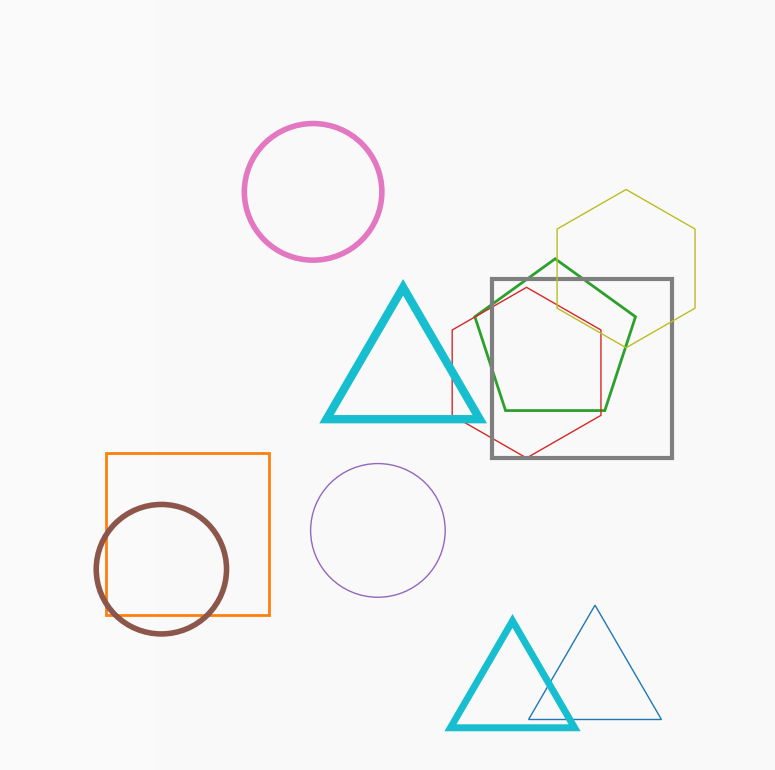[{"shape": "triangle", "thickness": 0.5, "radius": 0.49, "center": [0.768, 0.115]}, {"shape": "square", "thickness": 1, "radius": 0.52, "center": [0.242, 0.306]}, {"shape": "pentagon", "thickness": 1, "radius": 0.54, "center": [0.716, 0.555]}, {"shape": "hexagon", "thickness": 0.5, "radius": 0.55, "center": [0.679, 0.516]}, {"shape": "circle", "thickness": 0.5, "radius": 0.43, "center": [0.488, 0.311]}, {"shape": "circle", "thickness": 2, "radius": 0.42, "center": [0.208, 0.261]}, {"shape": "circle", "thickness": 2, "radius": 0.44, "center": [0.404, 0.751]}, {"shape": "square", "thickness": 1.5, "radius": 0.58, "center": [0.751, 0.522]}, {"shape": "hexagon", "thickness": 0.5, "radius": 0.51, "center": [0.808, 0.651]}, {"shape": "triangle", "thickness": 2.5, "radius": 0.46, "center": [0.661, 0.101]}, {"shape": "triangle", "thickness": 3, "radius": 0.57, "center": [0.52, 0.513]}]